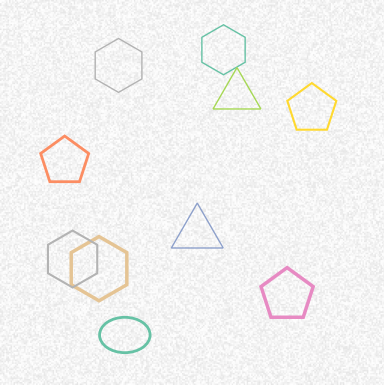[{"shape": "oval", "thickness": 2, "radius": 0.33, "center": [0.324, 0.13]}, {"shape": "hexagon", "thickness": 1, "radius": 0.32, "center": [0.581, 0.871]}, {"shape": "pentagon", "thickness": 2, "radius": 0.33, "center": [0.168, 0.581]}, {"shape": "triangle", "thickness": 1, "radius": 0.39, "center": [0.512, 0.395]}, {"shape": "pentagon", "thickness": 2.5, "radius": 0.36, "center": [0.746, 0.234]}, {"shape": "triangle", "thickness": 1, "radius": 0.36, "center": [0.616, 0.753]}, {"shape": "pentagon", "thickness": 1.5, "radius": 0.33, "center": [0.81, 0.717]}, {"shape": "hexagon", "thickness": 2.5, "radius": 0.42, "center": [0.257, 0.302]}, {"shape": "hexagon", "thickness": 1, "radius": 0.35, "center": [0.308, 0.83]}, {"shape": "hexagon", "thickness": 1.5, "radius": 0.37, "center": [0.189, 0.327]}]